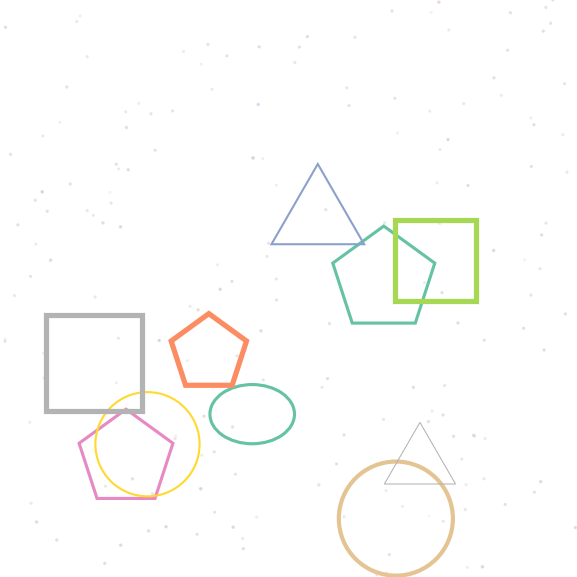[{"shape": "oval", "thickness": 1.5, "radius": 0.37, "center": [0.437, 0.282]}, {"shape": "pentagon", "thickness": 1.5, "radius": 0.46, "center": [0.665, 0.515]}, {"shape": "pentagon", "thickness": 2.5, "radius": 0.34, "center": [0.362, 0.387]}, {"shape": "triangle", "thickness": 1, "radius": 0.46, "center": [0.55, 0.623]}, {"shape": "pentagon", "thickness": 1.5, "radius": 0.43, "center": [0.218, 0.205]}, {"shape": "square", "thickness": 2.5, "radius": 0.35, "center": [0.754, 0.548]}, {"shape": "circle", "thickness": 1, "radius": 0.45, "center": [0.255, 0.23]}, {"shape": "circle", "thickness": 2, "radius": 0.49, "center": [0.685, 0.101]}, {"shape": "triangle", "thickness": 0.5, "radius": 0.36, "center": [0.727, 0.197]}, {"shape": "square", "thickness": 2.5, "radius": 0.42, "center": [0.164, 0.37]}]